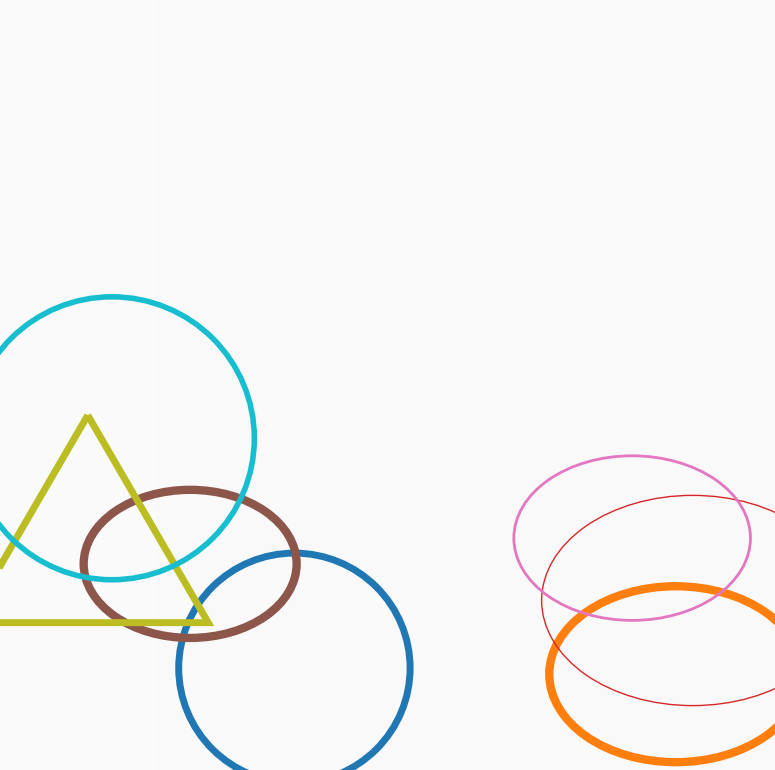[{"shape": "circle", "thickness": 2.5, "radius": 0.75, "center": [0.38, 0.132]}, {"shape": "oval", "thickness": 3, "radius": 0.82, "center": [0.872, 0.124]}, {"shape": "oval", "thickness": 0.5, "radius": 0.98, "center": [0.894, 0.22]}, {"shape": "oval", "thickness": 3, "radius": 0.69, "center": [0.245, 0.268]}, {"shape": "oval", "thickness": 1, "radius": 0.76, "center": [0.816, 0.301]}, {"shape": "triangle", "thickness": 2.5, "radius": 0.9, "center": [0.113, 0.281]}, {"shape": "circle", "thickness": 2, "radius": 0.92, "center": [0.144, 0.431]}]